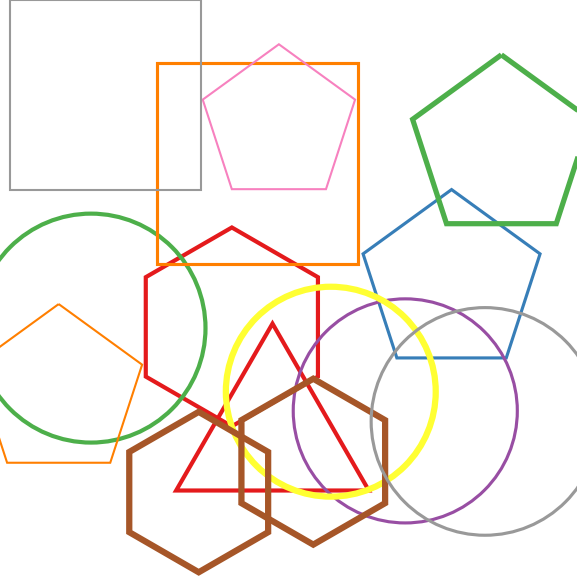[{"shape": "hexagon", "thickness": 2, "radius": 0.86, "center": [0.401, 0.433]}, {"shape": "triangle", "thickness": 2, "radius": 0.96, "center": [0.472, 0.246]}, {"shape": "pentagon", "thickness": 1.5, "radius": 0.81, "center": [0.782, 0.51]}, {"shape": "circle", "thickness": 2, "radius": 0.99, "center": [0.158, 0.431]}, {"shape": "pentagon", "thickness": 2.5, "radius": 0.81, "center": [0.868, 0.743]}, {"shape": "circle", "thickness": 1.5, "radius": 0.97, "center": [0.702, 0.288]}, {"shape": "square", "thickness": 1.5, "radius": 0.87, "center": [0.446, 0.716]}, {"shape": "pentagon", "thickness": 1, "radius": 0.76, "center": [0.102, 0.321]}, {"shape": "circle", "thickness": 3, "radius": 0.91, "center": [0.573, 0.321]}, {"shape": "hexagon", "thickness": 3, "radius": 0.72, "center": [0.542, 0.2]}, {"shape": "hexagon", "thickness": 3, "radius": 0.69, "center": [0.344, 0.147]}, {"shape": "pentagon", "thickness": 1, "radius": 0.69, "center": [0.483, 0.784]}, {"shape": "circle", "thickness": 1.5, "radius": 0.99, "center": [0.84, 0.269]}, {"shape": "square", "thickness": 1, "radius": 0.83, "center": [0.182, 0.835]}]